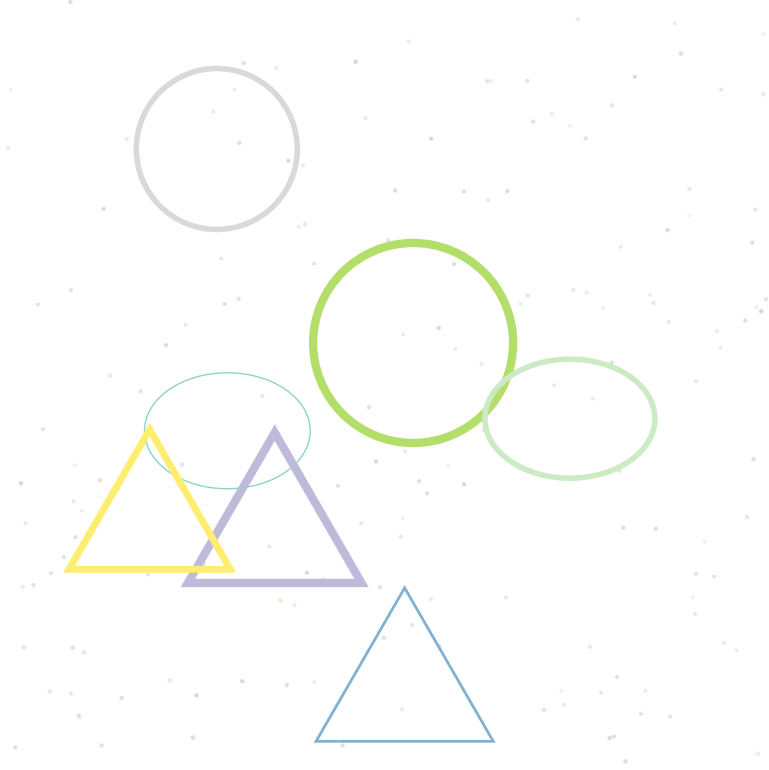[{"shape": "oval", "thickness": 0.5, "radius": 0.54, "center": [0.295, 0.441]}, {"shape": "triangle", "thickness": 3, "radius": 0.65, "center": [0.357, 0.308]}, {"shape": "triangle", "thickness": 1, "radius": 0.66, "center": [0.526, 0.104]}, {"shape": "circle", "thickness": 3, "radius": 0.65, "center": [0.537, 0.555]}, {"shape": "circle", "thickness": 2, "radius": 0.52, "center": [0.282, 0.807]}, {"shape": "oval", "thickness": 2, "radius": 0.55, "center": [0.74, 0.456]}, {"shape": "triangle", "thickness": 2.5, "radius": 0.6, "center": [0.194, 0.321]}]